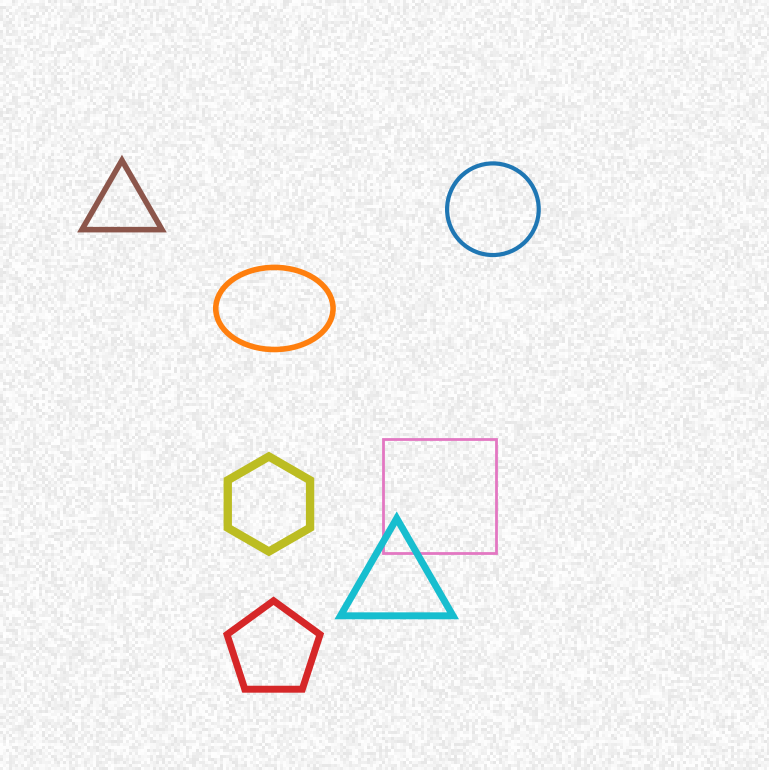[{"shape": "circle", "thickness": 1.5, "radius": 0.3, "center": [0.64, 0.728]}, {"shape": "oval", "thickness": 2, "radius": 0.38, "center": [0.356, 0.599]}, {"shape": "pentagon", "thickness": 2.5, "radius": 0.32, "center": [0.355, 0.156]}, {"shape": "triangle", "thickness": 2, "radius": 0.3, "center": [0.158, 0.732]}, {"shape": "square", "thickness": 1, "radius": 0.37, "center": [0.571, 0.356]}, {"shape": "hexagon", "thickness": 3, "radius": 0.31, "center": [0.349, 0.345]}, {"shape": "triangle", "thickness": 2.5, "radius": 0.42, "center": [0.515, 0.242]}]